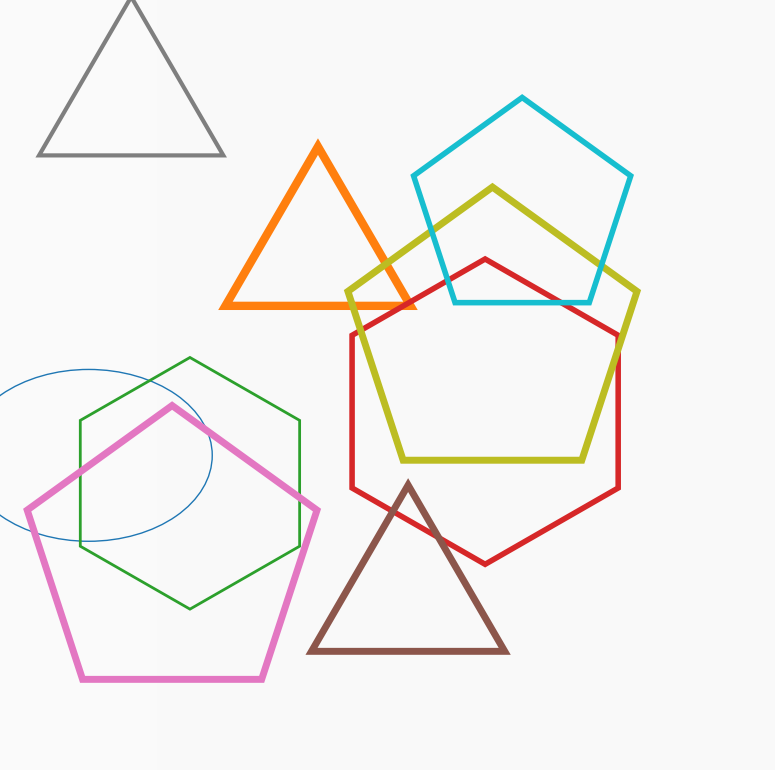[{"shape": "oval", "thickness": 0.5, "radius": 0.8, "center": [0.114, 0.409]}, {"shape": "triangle", "thickness": 3, "radius": 0.69, "center": [0.41, 0.672]}, {"shape": "hexagon", "thickness": 1, "radius": 0.82, "center": [0.245, 0.372]}, {"shape": "hexagon", "thickness": 2, "radius": 0.99, "center": [0.626, 0.465]}, {"shape": "triangle", "thickness": 2.5, "radius": 0.72, "center": [0.527, 0.226]}, {"shape": "pentagon", "thickness": 2.5, "radius": 0.98, "center": [0.222, 0.277]}, {"shape": "triangle", "thickness": 1.5, "radius": 0.69, "center": [0.169, 0.867]}, {"shape": "pentagon", "thickness": 2.5, "radius": 0.98, "center": [0.635, 0.561]}, {"shape": "pentagon", "thickness": 2, "radius": 0.74, "center": [0.674, 0.726]}]